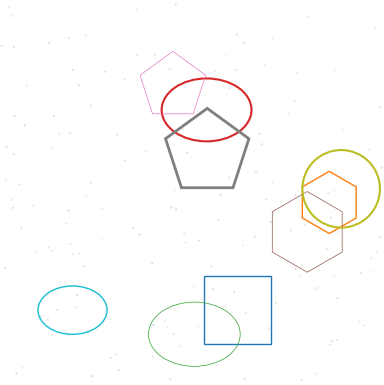[{"shape": "square", "thickness": 1, "radius": 0.44, "center": [0.617, 0.195]}, {"shape": "hexagon", "thickness": 1, "radius": 0.4, "center": [0.855, 0.474]}, {"shape": "oval", "thickness": 0.5, "radius": 0.6, "center": [0.505, 0.132]}, {"shape": "oval", "thickness": 1.5, "radius": 0.58, "center": [0.537, 0.715]}, {"shape": "hexagon", "thickness": 0.5, "radius": 0.52, "center": [0.798, 0.398]}, {"shape": "pentagon", "thickness": 0.5, "radius": 0.45, "center": [0.449, 0.777]}, {"shape": "pentagon", "thickness": 2, "radius": 0.57, "center": [0.538, 0.605]}, {"shape": "circle", "thickness": 1.5, "radius": 0.5, "center": [0.886, 0.51]}, {"shape": "oval", "thickness": 1, "radius": 0.45, "center": [0.188, 0.194]}]